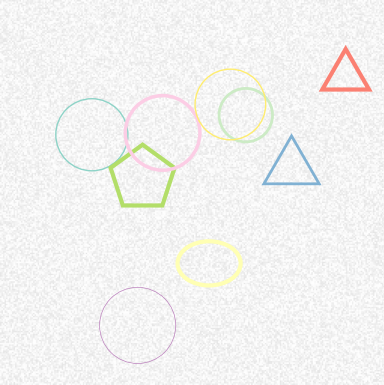[{"shape": "circle", "thickness": 1, "radius": 0.47, "center": [0.239, 0.65]}, {"shape": "oval", "thickness": 3, "radius": 0.41, "center": [0.543, 0.316]}, {"shape": "triangle", "thickness": 3, "radius": 0.35, "center": [0.898, 0.802]}, {"shape": "triangle", "thickness": 2, "radius": 0.41, "center": [0.757, 0.564]}, {"shape": "pentagon", "thickness": 3, "radius": 0.44, "center": [0.37, 0.537]}, {"shape": "circle", "thickness": 2.5, "radius": 0.48, "center": [0.422, 0.655]}, {"shape": "circle", "thickness": 0.5, "radius": 0.49, "center": [0.358, 0.155]}, {"shape": "circle", "thickness": 2, "radius": 0.35, "center": [0.638, 0.701]}, {"shape": "circle", "thickness": 1, "radius": 0.46, "center": [0.598, 0.729]}]